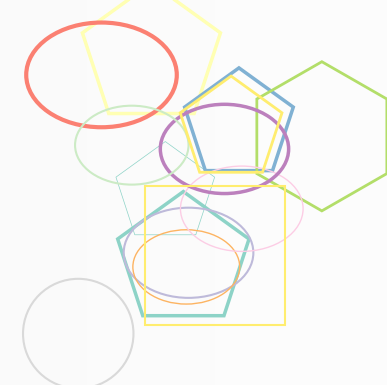[{"shape": "pentagon", "thickness": 2.5, "radius": 0.89, "center": [0.473, 0.324]}, {"shape": "pentagon", "thickness": 0.5, "radius": 0.67, "center": [0.427, 0.498]}, {"shape": "pentagon", "thickness": 2.5, "radius": 0.94, "center": [0.391, 0.857]}, {"shape": "oval", "thickness": 1.5, "radius": 0.84, "center": [0.487, 0.343]}, {"shape": "oval", "thickness": 3, "radius": 0.97, "center": [0.262, 0.805]}, {"shape": "pentagon", "thickness": 2.5, "radius": 0.74, "center": [0.617, 0.676]}, {"shape": "oval", "thickness": 1, "radius": 0.69, "center": [0.481, 0.307]}, {"shape": "hexagon", "thickness": 2, "radius": 0.97, "center": [0.831, 0.646]}, {"shape": "oval", "thickness": 1, "radius": 0.79, "center": [0.624, 0.458]}, {"shape": "circle", "thickness": 1.5, "radius": 0.71, "center": [0.202, 0.133]}, {"shape": "oval", "thickness": 2.5, "radius": 0.83, "center": [0.579, 0.613]}, {"shape": "oval", "thickness": 1.5, "radius": 0.73, "center": [0.34, 0.623]}, {"shape": "square", "thickness": 1.5, "radius": 0.9, "center": [0.554, 0.337]}, {"shape": "pentagon", "thickness": 2, "radius": 0.69, "center": [0.596, 0.664]}]